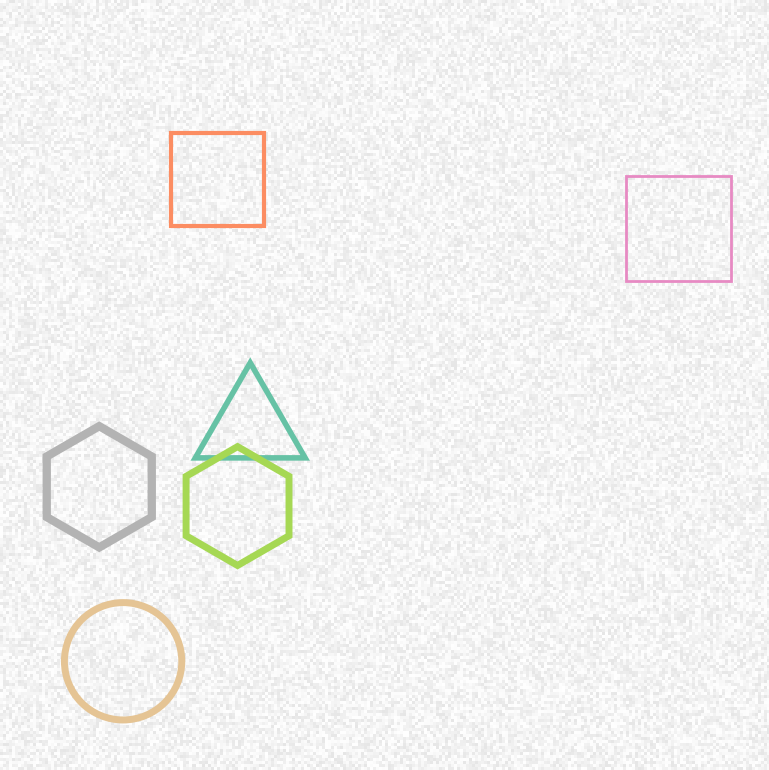[{"shape": "triangle", "thickness": 2, "radius": 0.41, "center": [0.325, 0.447]}, {"shape": "square", "thickness": 1.5, "radius": 0.3, "center": [0.283, 0.767]}, {"shape": "square", "thickness": 1, "radius": 0.34, "center": [0.881, 0.703]}, {"shape": "hexagon", "thickness": 2.5, "radius": 0.39, "center": [0.309, 0.343]}, {"shape": "circle", "thickness": 2.5, "radius": 0.38, "center": [0.16, 0.141]}, {"shape": "hexagon", "thickness": 3, "radius": 0.39, "center": [0.129, 0.368]}]